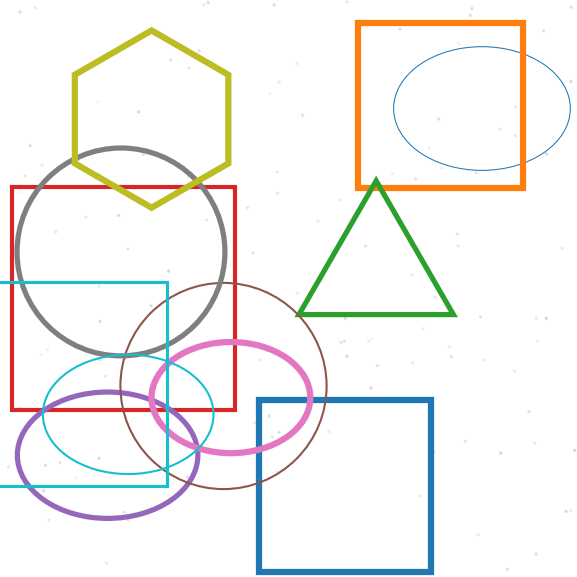[{"shape": "square", "thickness": 3, "radius": 0.74, "center": [0.598, 0.157]}, {"shape": "oval", "thickness": 0.5, "radius": 0.76, "center": [0.835, 0.811]}, {"shape": "square", "thickness": 3, "radius": 0.71, "center": [0.763, 0.817]}, {"shape": "triangle", "thickness": 2.5, "radius": 0.77, "center": [0.651, 0.532]}, {"shape": "square", "thickness": 2, "radius": 0.97, "center": [0.214, 0.482]}, {"shape": "oval", "thickness": 2.5, "radius": 0.78, "center": [0.186, 0.211]}, {"shape": "circle", "thickness": 1, "radius": 0.89, "center": [0.387, 0.331]}, {"shape": "oval", "thickness": 3, "radius": 0.69, "center": [0.4, 0.311]}, {"shape": "circle", "thickness": 2.5, "radius": 0.9, "center": [0.209, 0.563]}, {"shape": "hexagon", "thickness": 3, "radius": 0.77, "center": [0.262, 0.793]}, {"shape": "oval", "thickness": 1, "radius": 0.74, "center": [0.222, 0.282]}, {"shape": "square", "thickness": 1.5, "radius": 0.88, "center": [0.113, 0.334]}]